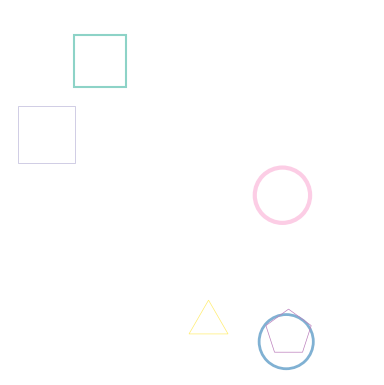[{"shape": "square", "thickness": 1.5, "radius": 0.34, "center": [0.26, 0.843]}, {"shape": "square", "thickness": 0.5, "radius": 0.37, "center": [0.12, 0.65]}, {"shape": "circle", "thickness": 2, "radius": 0.35, "center": [0.743, 0.113]}, {"shape": "circle", "thickness": 3, "radius": 0.36, "center": [0.734, 0.493]}, {"shape": "pentagon", "thickness": 0.5, "radius": 0.31, "center": [0.749, 0.135]}, {"shape": "triangle", "thickness": 0.5, "radius": 0.29, "center": [0.542, 0.162]}]